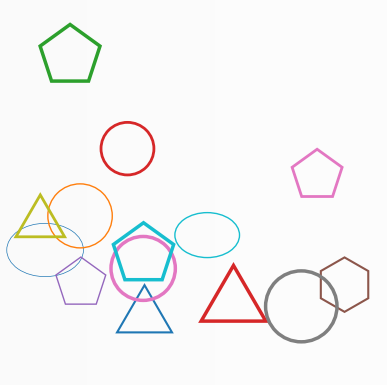[{"shape": "triangle", "thickness": 1.5, "radius": 0.41, "center": [0.373, 0.178]}, {"shape": "oval", "thickness": 0.5, "radius": 0.49, "center": [0.116, 0.351]}, {"shape": "circle", "thickness": 1, "radius": 0.42, "center": [0.207, 0.439]}, {"shape": "pentagon", "thickness": 2.5, "radius": 0.41, "center": [0.181, 0.855]}, {"shape": "circle", "thickness": 2, "radius": 0.34, "center": [0.329, 0.614]}, {"shape": "triangle", "thickness": 2.5, "radius": 0.48, "center": [0.603, 0.214]}, {"shape": "pentagon", "thickness": 1, "radius": 0.34, "center": [0.209, 0.265]}, {"shape": "hexagon", "thickness": 1.5, "radius": 0.35, "center": [0.889, 0.261]}, {"shape": "circle", "thickness": 2.5, "radius": 0.42, "center": [0.369, 0.303]}, {"shape": "pentagon", "thickness": 2, "radius": 0.34, "center": [0.818, 0.544]}, {"shape": "circle", "thickness": 2.5, "radius": 0.46, "center": [0.778, 0.204]}, {"shape": "triangle", "thickness": 2, "radius": 0.36, "center": [0.104, 0.421]}, {"shape": "oval", "thickness": 1, "radius": 0.42, "center": [0.535, 0.389]}, {"shape": "pentagon", "thickness": 2.5, "radius": 0.41, "center": [0.37, 0.34]}]